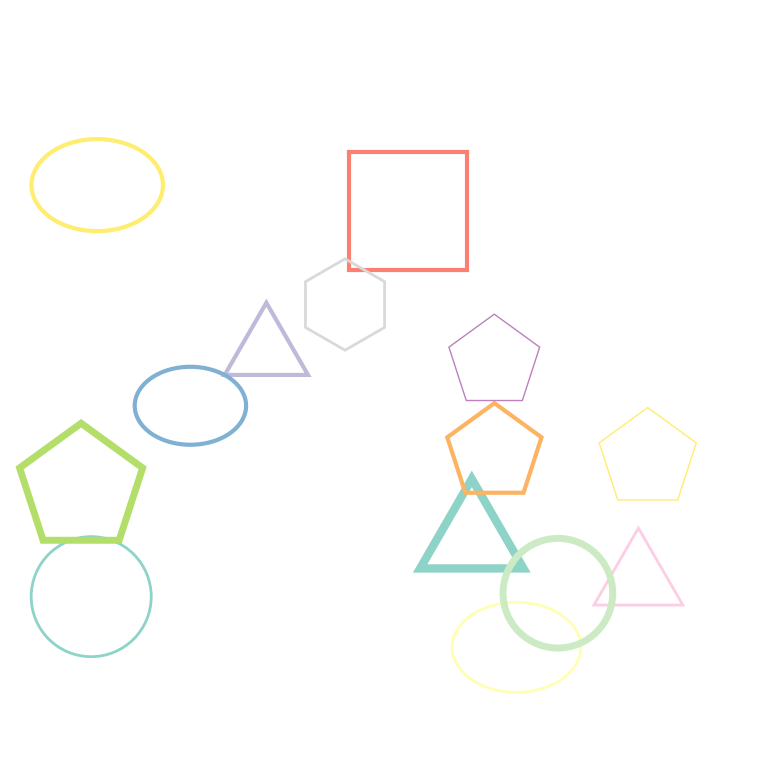[{"shape": "triangle", "thickness": 3, "radius": 0.39, "center": [0.613, 0.301]}, {"shape": "circle", "thickness": 1, "radius": 0.39, "center": [0.118, 0.225]}, {"shape": "oval", "thickness": 1, "radius": 0.42, "center": [0.671, 0.159]}, {"shape": "triangle", "thickness": 1.5, "radius": 0.31, "center": [0.346, 0.544]}, {"shape": "square", "thickness": 1.5, "radius": 0.39, "center": [0.53, 0.726]}, {"shape": "oval", "thickness": 1.5, "radius": 0.36, "center": [0.247, 0.473]}, {"shape": "pentagon", "thickness": 1.5, "radius": 0.32, "center": [0.642, 0.412]}, {"shape": "pentagon", "thickness": 2.5, "radius": 0.42, "center": [0.105, 0.366]}, {"shape": "triangle", "thickness": 1, "radius": 0.33, "center": [0.829, 0.248]}, {"shape": "hexagon", "thickness": 1, "radius": 0.3, "center": [0.448, 0.605]}, {"shape": "pentagon", "thickness": 0.5, "radius": 0.31, "center": [0.642, 0.53]}, {"shape": "circle", "thickness": 2.5, "radius": 0.36, "center": [0.725, 0.23]}, {"shape": "oval", "thickness": 1.5, "radius": 0.43, "center": [0.126, 0.76]}, {"shape": "pentagon", "thickness": 0.5, "radius": 0.33, "center": [0.841, 0.404]}]